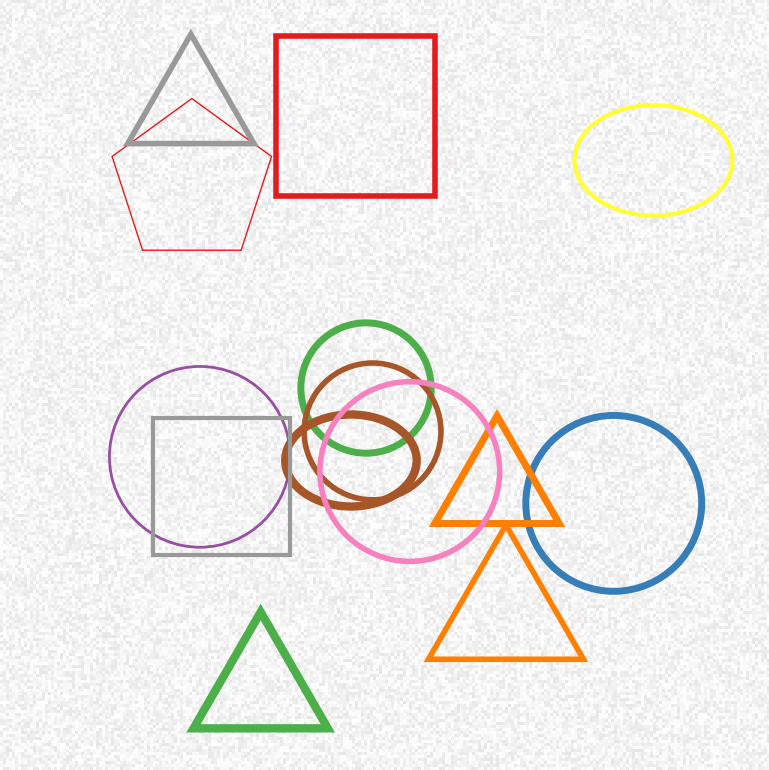[{"shape": "square", "thickness": 2, "radius": 0.52, "center": [0.462, 0.85]}, {"shape": "pentagon", "thickness": 0.5, "radius": 0.54, "center": [0.249, 0.763]}, {"shape": "circle", "thickness": 2.5, "radius": 0.57, "center": [0.797, 0.346]}, {"shape": "circle", "thickness": 2.5, "radius": 0.42, "center": [0.475, 0.496]}, {"shape": "triangle", "thickness": 3, "radius": 0.5, "center": [0.339, 0.104]}, {"shape": "circle", "thickness": 1, "radius": 0.59, "center": [0.26, 0.407]}, {"shape": "triangle", "thickness": 2.5, "radius": 0.47, "center": [0.646, 0.367]}, {"shape": "triangle", "thickness": 2, "radius": 0.58, "center": [0.657, 0.202]}, {"shape": "oval", "thickness": 1.5, "radius": 0.51, "center": [0.849, 0.792]}, {"shape": "oval", "thickness": 3, "radius": 0.43, "center": [0.456, 0.402]}, {"shape": "circle", "thickness": 2, "radius": 0.44, "center": [0.484, 0.44]}, {"shape": "circle", "thickness": 2, "radius": 0.58, "center": [0.532, 0.388]}, {"shape": "square", "thickness": 1.5, "radius": 0.45, "center": [0.288, 0.368]}, {"shape": "triangle", "thickness": 2, "radius": 0.47, "center": [0.248, 0.861]}]